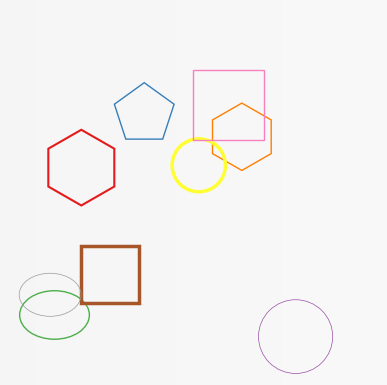[{"shape": "hexagon", "thickness": 1.5, "radius": 0.49, "center": [0.21, 0.565]}, {"shape": "pentagon", "thickness": 1, "radius": 0.41, "center": [0.372, 0.704]}, {"shape": "oval", "thickness": 1, "radius": 0.45, "center": [0.141, 0.182]}, {"shape": "circle", "thickness": 0.5, "radius": 0.48, "center": [0.763, 0.126]}, {"shape": "hexagon", "thickness": 1, "radius": 0.44, "center": [0.624, 0.645]}, {"shape": "circle", "thickness": 2.5, "radius": 0.34, "center": [0.513, 0.571]}, {"shape": "square", "thickness": 2.5, "radius": 0.37, "center": [0.284, 0.286]}, {"shape": "square", "thickness": 1, "radius": 0.46, "center": [0.591, 0.727]}, {"shape": "oval", "thickness": 0.5, "radius": 0.4, "center": [0.129, 0.234]}]